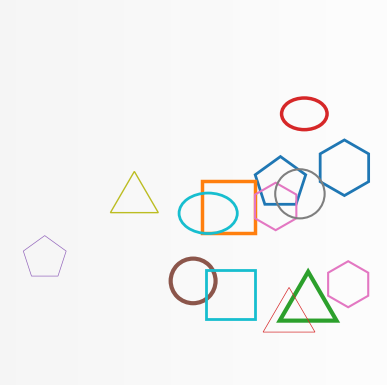[{"shape": "hexagon", "thickness": 2, "radius": 0.36, "center": [0.889, 0.564]}, {"shape": "pentagon", "thickness": 2, "radius": 0.34, "center": [0.724, 0.525]}, {"shape": "square", "thickness": 2.5, "radius": 0.34, "center": [0.59, 0.463]}, {"shape": "triangle", "thickness": 3, "radius": 0.42, "center": [0.795, 0.21]}, {"shape": "triangle", "thickness": 0.5, "radius": 0.39, "center": [0.746, 0.176]}, {"shape": "oval", "thickness": 2.5, "radius": 0.29, "center": [0.785, 0.704]}, {"shape": "pentagon", "thickness": 0.5, "radius": 0.29, "center": [0.115, 0.33]}, {"shape": "circle", "thickness": 3, "radius": 0.29, "center": [0.498, 0.27]}, {"shape": "hexagon", "thickness": 1.5, "radius": 0.3, "center": [0.899, 0.262]}, {"shape": "hexagon", "thickness": 1.5, "radius": 0.31, "center": [0.711, 0.464]}, {"shape": "circle", "thickness": 1.5, "radius": 0.32, "center": [0.774, 0.497]}, {"shape": "triangle", "thickness": 1, "radius": 0.36, "center": [0.347, 0.483]}, {"shape": "square", "thickness": 2, "radius": 0.32, "center": [0.595, 0.234]}, {"shape": "oval", "thickness": 2, "radius": 0.38, "center": [0.537, 0.446]}]